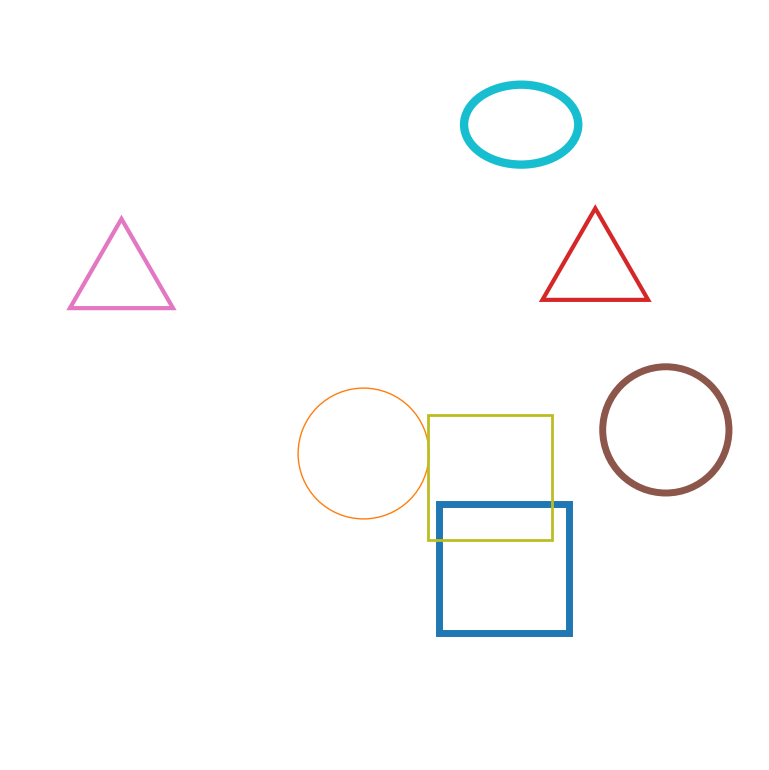[{"shape": "square", "thickness": 2.5, "radius": 0.42, "center": [0.655, 0.262]}, {"shape": "circle", "thickness": 0.5, "radius": 0.42, "center": [0.472, 0.411]}, {"shape": "triangle", "thickness": 1.5, "radius": 0.4, "center": [0.773, 0.65]}, {"shape": "circle", "thickness": 2.5, "radius": 0.41, "center": [0.865, 0.442]}, {"shape": "triangle", "thickness": 1.5, "radius": 0.39, "center": [0.158, 0.638]}, {"shape": "square", "thickness": 1, "radius": 0.4, "center": [0.636, 0.38]}, {"shape": "oval", "thickness": 3, "radius": 0.37, "center": [0.677, 0.838]}]